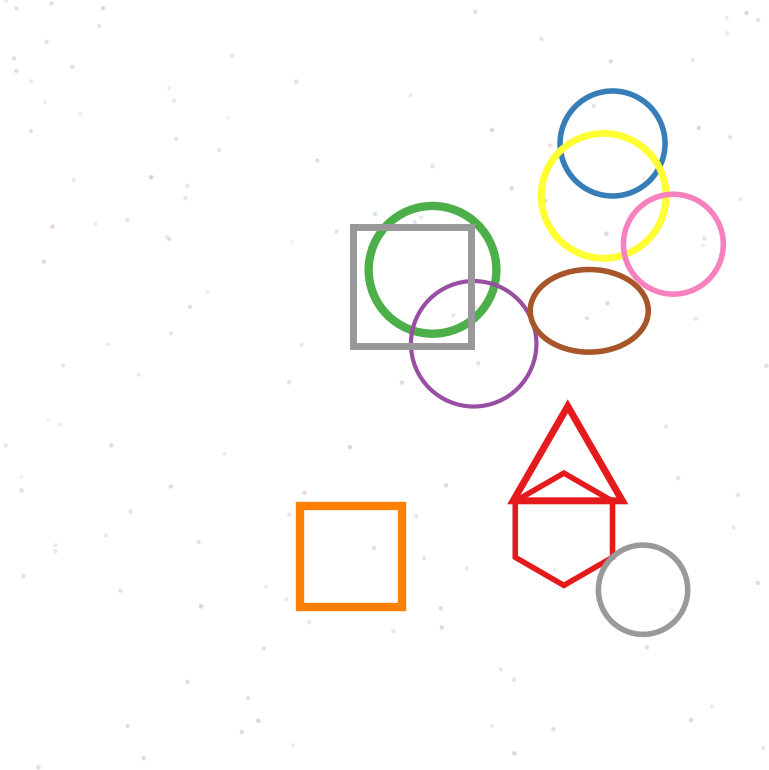[{"shape": "hexagon", "thickness": 2, "radius": 0.36, "center": [0.732, 0.313]}, {"shape": "triangle", "thickness": 2.5, "radius": 0.41, "center": [0.737, 0.391]}, {"shape": "circle", "thickness": 2, "radius": 0.34, "center": [0.796, 0.814]}, {"shape": "circle", "thickness": 3, "radius": 0.41, "center": [0.562, 0.65]}, {"shape": "circle", "thickness": 1.5, "radius": 0.41, "center": [0.615, 0.554]}, {"shape": "square", "thickness": 3, "radius": 0.33, "center": [0.456, 0.277]}, {"shape": "circle", "thickness": 2.5, "radius": 0.41, "center": [0.784, 0.746]}, {"shape": "oval", "thickness": 2, "radius": 0.38, "center": [0.765, 0.596]}, {"shape": "circle", "thickness": 2, "radius": 0.32, "center": [0.875, 0.683]}, {"shape": "square", "thickness": 2.5, "radius": 0.38, "center": [0.535, 0.628]}, {"shape": "circle", "thickness": 2, "radius": 0.29, "center": [0.835, 0.234]}]